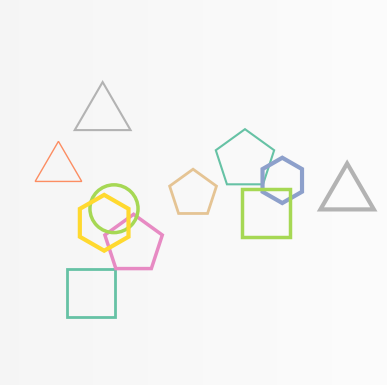[{"shape": "pentagon", "thickness": 1.5, "radius": 0.4, "center": [0.632, 0.585]}, {"shape": "square", "thickness": 2, "radius": 0.31, "center": [0.235, 0.239]}, {"shape": "triangle", "thickness": 1, "radius": 0.35, "center": [0.151, 0.563]}, {"shape": "hexagon", "thickness": 3, "radius": 0.29, "center": [0.728, 0.531]}, {"shape": "pentagon", "thickness": 2.5, "radius": 0.39, "center": [0.345, 0.365]}, {"shape": "square", "thickness": 2.5, "radius": 0.31, "center": [0.687, 0.447]}, {"shape": "circle", "thickness": 2.5, "radius": 0.31, "center": [0.294, 0.458]}, {"shape": "hexagon", "thickness": 3, "radius": 0.36, "center": [0.269, 0.421]}, {"shape": "pentagon", "thickness": 2, "radius": 0.32, "center": [0.498, 0.497]}, {"shape": "triangle", "thickness": 1.5, "radius": 0.42, "center": [0.265, 0.704]}, {"shape": "triangle", "thickness": 3, "radius": 0.4, "center": [0.896, 0.496]}]